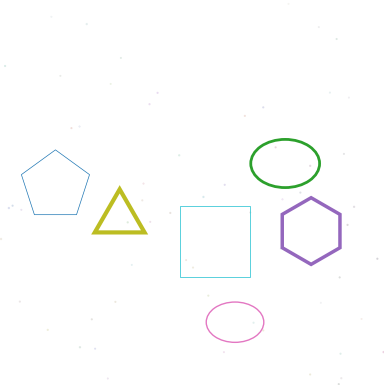[{"shape": "pentagon", "thickness": 0.5, "radius": 0.47, "center": [0.144, 0.518]}, {"shape": "oval", "thickness": 2, "radius": 0.45, "center": [0.741, 0.575]}, {"shape": "hexagon", "thickness": 2.5, "radius": 0.43, "center": [0.808, 0.4]}, {"shape": "oval", "thickness": 1, "radius": 0.37, "center": [0.61, 0.163]}, {"shape": "triangle", "thickness": 3, "radius": 0.37, "center": [0.311, 0.434]}, {"shape": "square", "thickness": 0.5, "radius": 0.46, "center": [0.559, 0.373]}]